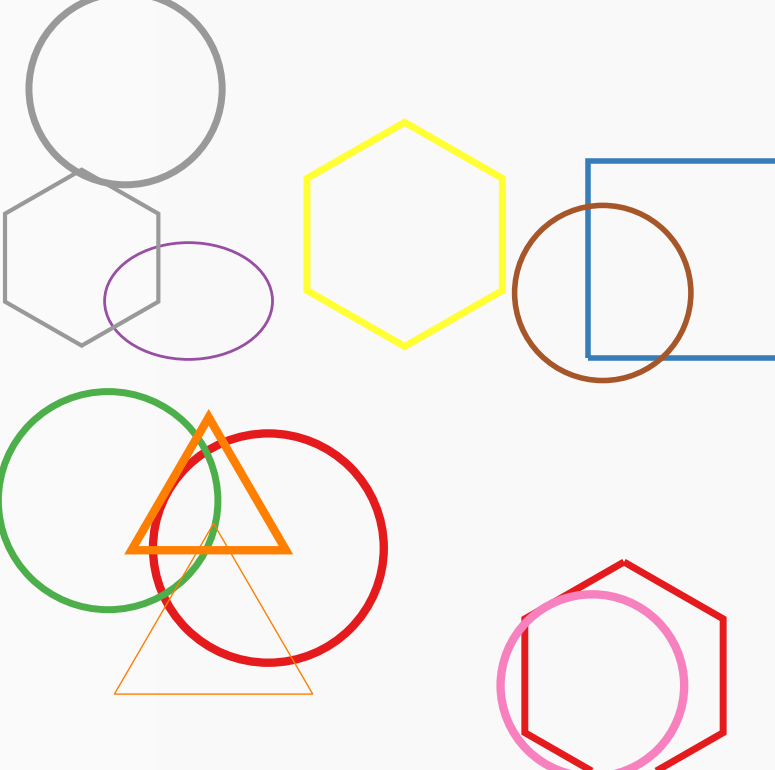[{"shape": "hexagon", "thickness": 2.5, "radius": 0.74, "center": [0.805, 0.122]}, {"shape": "circle", "thickness": 3, "radius": 0.74, "center": [0.346, 0.288]}, {"shape": "square", "thickness": 2, "radius": 0.64, "center": [0.886, 0.663]}, {"shape": "circle", "thickness": 2.5, "radius": 0.71, "center": [0.14, 0.35]}, {"shape": "oval", "thickness": 1, "radius": 0.54, "center": [0.243, 0.609]}, {"shape": "triangle", "thickness": 0.5, "radius": 0.74, "center": [0.276, 0.172]}, {"shape": "triangle", "thickness": 3, "radius": 0.58, "center": [0.269, 0.343]}, {"shape": "hexagon", "thickness": 2.5, "radius": 0.73, "center": [0.522, 0.696]}, {"shape": "circle", "thickness": 2, "radius": 0.57, "center": [0.778, 0.62]}, {"shape": "circle", "thickness": 3, "radius": 0.59, "center": [0.764, 0.11]}, {"shape": "hexagon", "thickness": 1.5, "radius": 0.57, "center": [0.105, 0.665]}, {"shape": "circle", "thickness": 2.5, "radius": 0.62, "center": [0.162, 0.885]}]